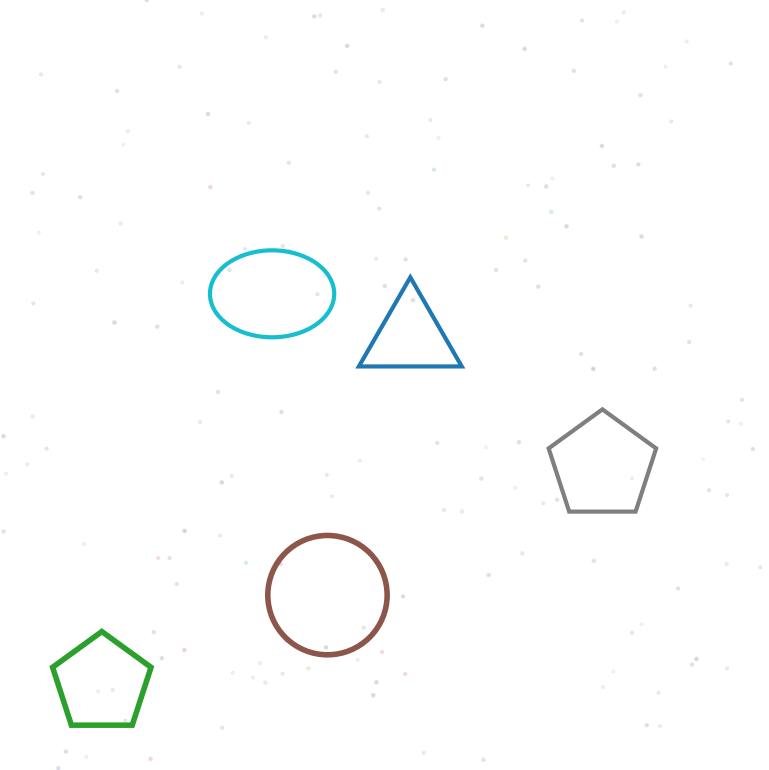[{"shape": "triangle", "thickness": 1.5, "radius": 0.39, "center": [0.533, 0.563]}, {"shape": "pentagon", "thickness": 2, "radius": 0.34, "center": [0.132, 0.113]}, {"shape": "circle", "thickness": 2, "radius": 0.39, "center": [0.425, 0.227]}, {"shape": "pentagon", "thickness": 1.5, "radius": 0.37, "center": [0.782, 0.395]}, {"shape": "oval", "thickness": 1.5, "radius": 0.4, "center": [0.353, 0.618]}]